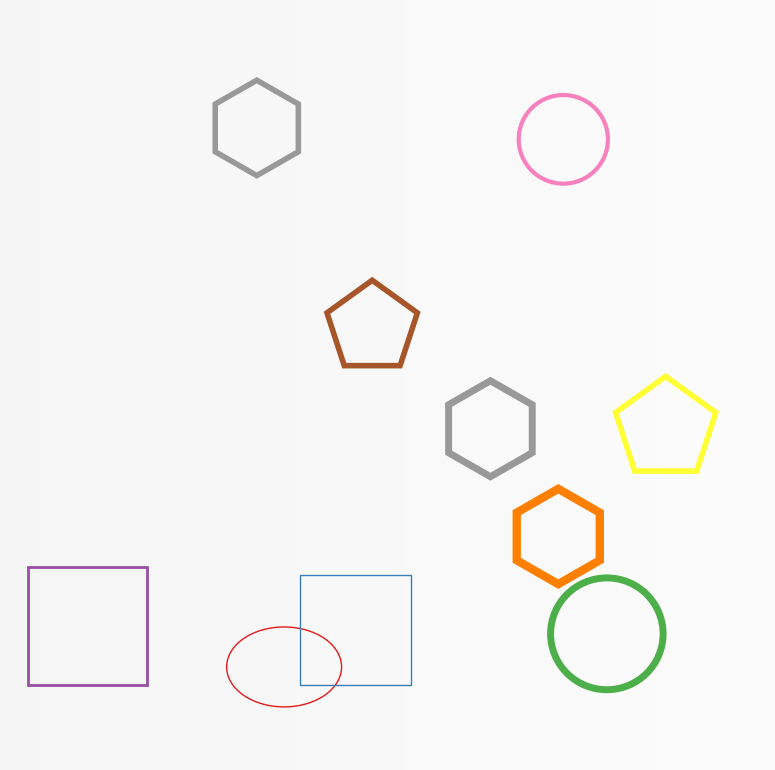[{"shape": "oval", "thickness": 0.5, "radius": 0.37, "center": [0.367, 0.134]}, {"shape": "square", "thickness": 0.5, "radius": 0.36, "center": [0.459, 0.182]}, {"shape": "circle", "thickness": 2.5, "radius": 0.36, "center": [0.783, 0.177]}, {"shape": "square", "thickness": 1, "radius": 0.39, "center": [0.113, 0.187]}, {"shape": "hexagon", "thickness": 3, "radius": 0.31, "center": [0.72, 0.303]}, {"shape": "pentagon", "thickness": 2, "radius": 0.34, "center": [0.859, 0.443]}, {"shape": "pentagon", "thickness": 2, "radius": 0.31, "center": [0.48, 0.575]}, {"shape": "circle", "thickness": 1.5, "radius": 0.29, "center": [0.727, 0.819]}, {"shape": "hexagon", "thickness": 2.5, "radius": 0.31, "center": [0.633, 0.443]}, {"shape": "hexagon", "thickness": 2, "radius": 0.31, "center": [0.331, 0.834]}]